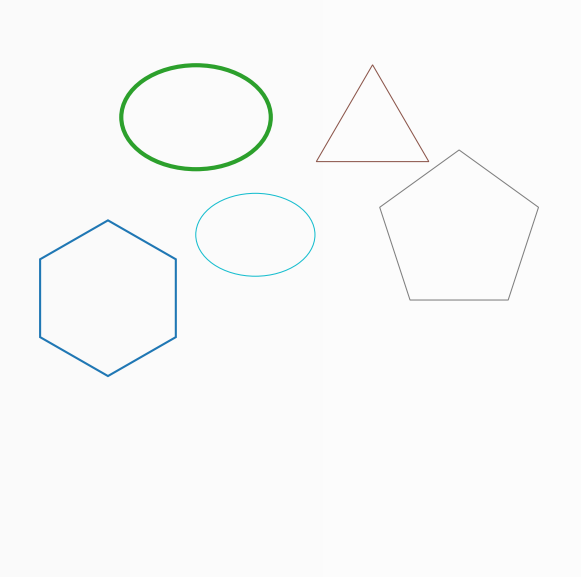[{"shape": "hexagon", "thickness": 1, "radius": 0.67, "center": [0.186, 0.483]}, {"shape": "oval", "thickness": 2, "radius": 0.64, "center": [0.337, 0.796]}, {"shape": "triangle", "thickness": 0.5, "radius": 0.56, "center": [0.641, 0.775]}, {"shape": "pentagon", "thickness": 0.5, "radius": 0.72, "center": [0.79, 0.596]}, {"shape": "oval", "thickness": 0.5, "radius": 0.51, "center": [0.439, 0.593]}]